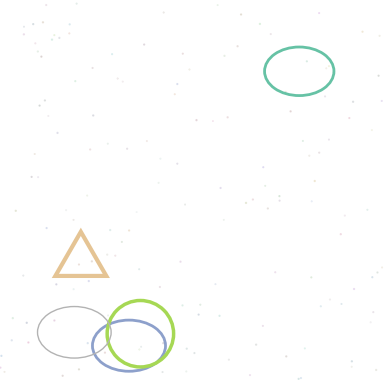[{"shape": "oval", "thickness": 2, "radius": 0.45, "center": [0.777, 0.815]}, {"shape": "oval", "thickness": 2, "radius": 0.47, "center": [0.335, 0.102]}, {"shape": "circle", "thickness": 2.5, "radius": 0.43, "center": [0.365, 0.133]}, {"shape": "triangle", "thickness": 3, "radius": 0.38, "center": [0.21, 0.321]}, {"shape": "oval", "thickness": 1, "radius": 0.48, "center": [0.193, 0.137]}]